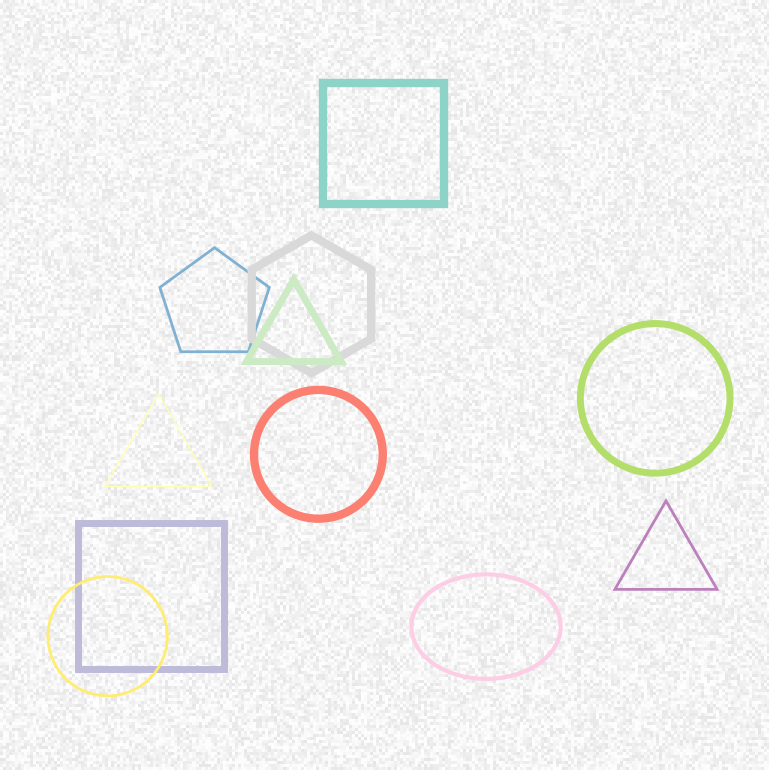[{"shape": "square", "thickness": 3, "radius": 0.39, "center": [0.498, 0.814]}, {"shape": "triangle", "thickness": 0.5, "radius": 0.4, "center": [0.206, 0.408]}, {"shape": "square", "thickness": 2.5, "radius": 0.47, "center": [0.196, 0.226]}, {"shape": "circle", "thickness": 3, "radius": 0.42, "center": [0.414, 0.41]}, {"shape": "pentagon", "thickness": 1, "radius": 0.37, "center": [0.279, 0.604]}, {"shape": "circle", "thickness": 2.5, "radius": 0.49, "center": [0.851, 0.483]}, {"shape": "oval", "thickness": 1.5, "radius": 0.48, "center": [0.631, 0.186]}, {"shape": "hexagon", "thickness": 3, "radius": 0.45, "center": [0.404, 0.605]}, {"shape": "triangle", "thickness": 1, "radius": 0.38, "center": [0.865, 0.273]}, {"shape": "triangle", "thickness": 2.5, "radius": 0.35, "center": [0.382, 0.566]}, {"shape": "circle", "thickness": 1, "radius": 0.39, "center": [0.14, 0.174]}]